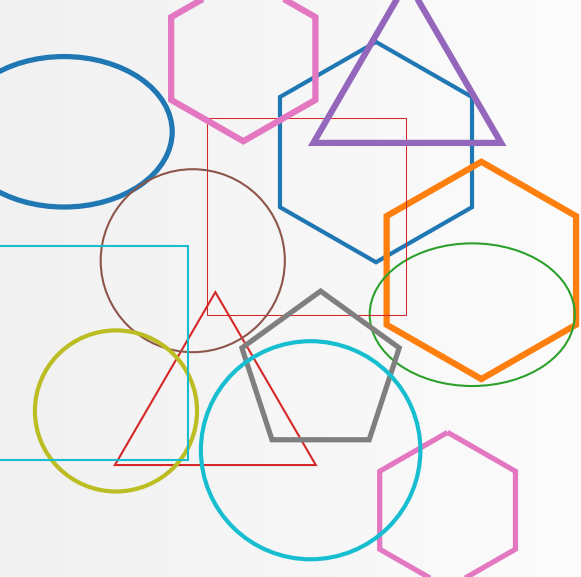[{"shape": "oval", "thickness": 2.5, "radius": 0.93, "center": [0.11, 0.771]}, {"shape": "hexagon", "thickness": 2, "radius": 0.95, "center": [0.647, 0.736]}, {"shape": "hexagon", "thickness": 3, "radius": 0.94, "center": [0.828, 0.531]}, {"shape": "oval", "thickness": 1, "radius": 0.88, "center": [0.812, 0.454]}, {"shape": "triangle", "thickness": 1, "radius": 1.0, "center": [0.371, 0.294]}, {"shape": "square", "thickness": 0.5, "radius": 0.85, "center": [0.527, 0.625]}, {"shape": "triangle", "thickness": 3, "radius": 0.93, "center": [0.701, 0.845]}, {"shape": "circle", "thickness": 1, "radius": 0.79, "center": [0.332, 0.548]}, {"shape": "hexagon", "thickness": 3, "radius": 0.72, "center": [0.419, 0.898]}, {"shape": "hexagon", "thickness": 2.5, "radius": 0.67, "center": [0.77, 0.116]}, {"shape": "pentagon", "thickness": 2.5, "radius": 0.71, "center": [0.552, 0.353]}, {"shape": "circle", "thickness": 2, "radius": 0.7, "center": [0.2, 0.288]}, {"shape": "square", "thickness": 1, "radius": 0.93, "center": [0.138, 0.388]}, {"shape": "circle", "thickness": 2, "radius": 0.94, "center": [0.534, 0.22]}]